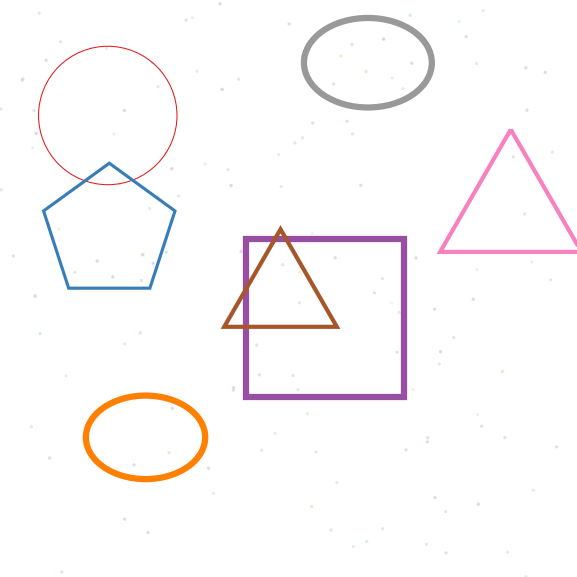[{"shape": "circle", "thickness": 0.5, "radius": 0.6, "center": [0.187, 0.799]}, {"shape": "pentagon", "thickness": 1.5, "radius": 0.6, "center": [0.189, 0.597]}, {"shape": "square", "thickness": 3, "radius": 0.68, "center": [0.563, 0.448]}, {"shape": "oval", "thickness": 3, "radius": 0.52, "center": [0.252, 0.242]}, {"shape": "triangle", "thickness": 2, "radius": 0.56, "center": [0.486, 0.49]}, {"shape": "triangle", "thickness": 2, "radius": 0.71, "center": [0.884, 0.634]}, {"shape": "oval", "thickness": 3, "radius": 0.55, "center": [0.637, 0.891]}]